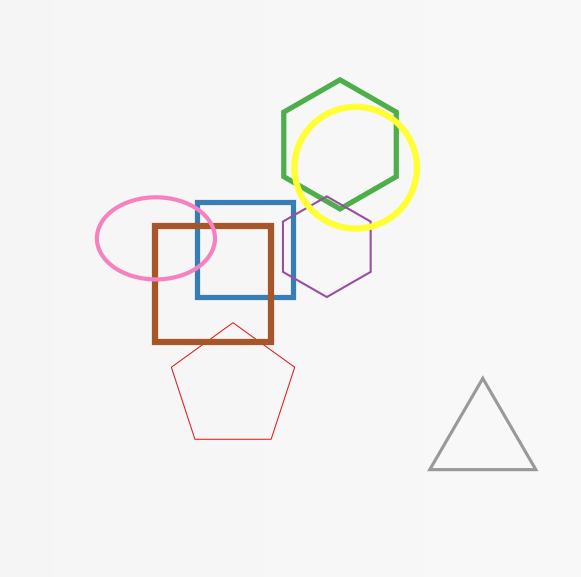[{"shape": "pentagon", "thickness": 0.5, "radius": 0.56, "center": [0.401, 0.329]}, {"shape": "square", "thickness": 2.5, "radius": 0.41, "center": [0.422, 0.567]}, {"shape": "hexagon", "thickness": 2.5, "radius": 0.56, "center": [0.585, 0.749]}, {"shape": "hexagon", "thickness": 1, "radius": 0.44, "center": [0.562, 0.572]}, {"shape": "circle", "thickness": 3, "radius": 0.53, "center": [0.612, 0.709]}, {"shape": "square", "thickness": 3, "radius": 0.5, "center": [0.367, 0.507]}, {"shape": "oval", "thickness": 2, "radius": 0.51, "center": [0.268, 0.586]}, {"shape": "triangle", "thickness": 1.5, "radius": 0.53, "center": [0.831, 0.239]}]